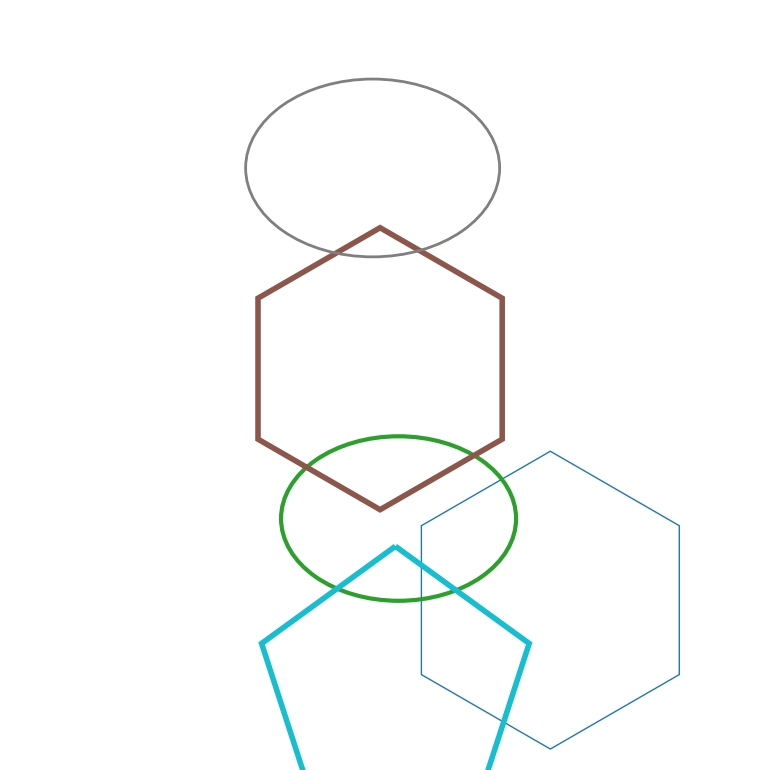[{"shape": "hexagon", "thickness": 0.5, "radius": 0.97, "center": [0.715, 0.221]}, {"shape": "oval", "thickness": 1.5, "radius": 0.76, "center": [0.518, 0.327]}, {"shape": "hexagon", "thickness": 2, "radius": 0.92, "center": [0.494, 0.521]}, {"shape": "oval", "thickness": 1, "radius": 0.82, "center": [0.484, 0.782]}, {"shape": "pentagon", "thickness": 2, "radius": 0.91, "center": [0.514, 0.108]}]